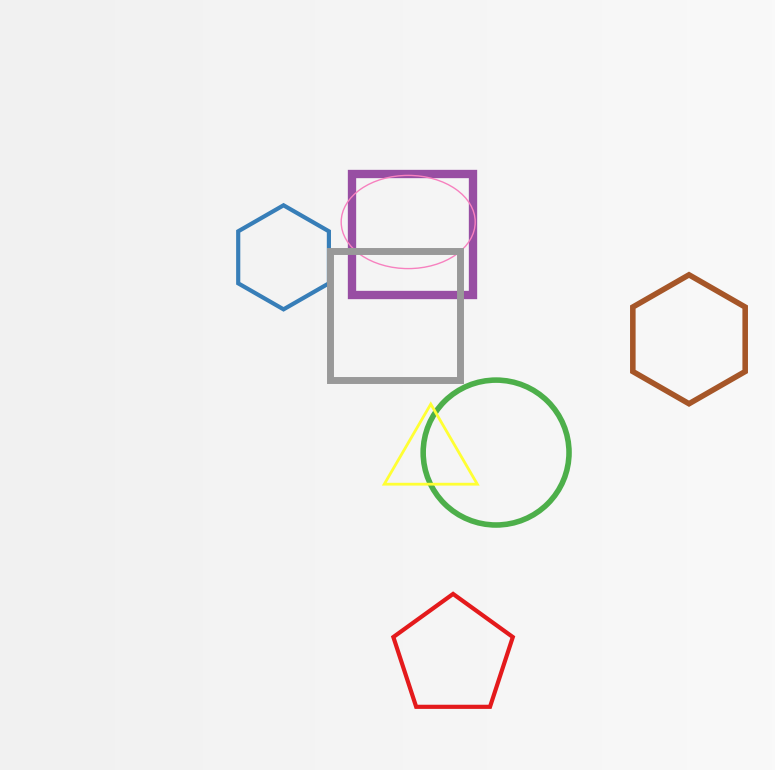[{"shape": "pentagon", "thickness": 1.5, "radius": 0.41, "center": [0.585, 0.148]}, {"shape": "hexagon", "thickness": 1.5, "radius": 0.34, "center": [0.366, 0.666]}, {"shape": "circle", "thickness": 2, "radius": 0.47, "center": [0.64, 0.412]}, {"shape": "square", "thickness": 3, "radius": 0.39, "center": [0.532, 0.696]}, {"shape": "triangle", "thickness": 1, "radius": 0.35, "center": [0.556, 0.406]}, {"shape": "hexagon", "thickness": 2, "radius": 0.42, "center": [0.889, 0.559]}, {"shape": "oval", "thickness": 0.5, "radius": 0.43, "center": [0.527, 0.712]}, {"shape": "square", "thickness": 2.5, "radius": 0.42, "center": [0.509, 0.591]}]